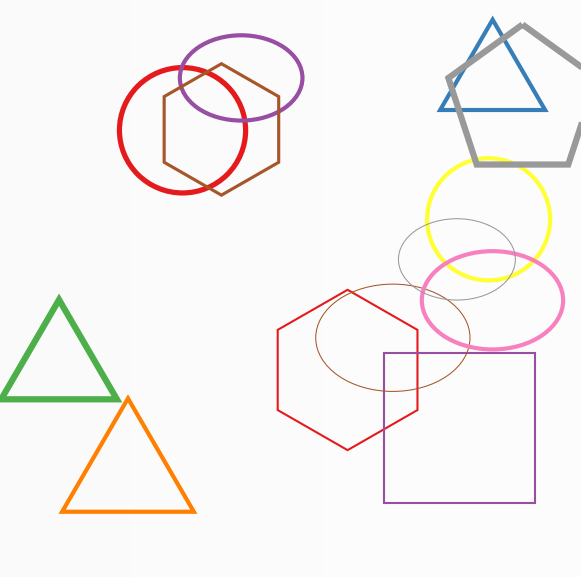[{"shape": "circle", "thickness": 2.5, "radius": 0.54, "center": [0.314, 0.774]}, {"shape": "hexagon", "thickness": 1, "radius": 0.69, "center": [0.598, 0.358]}, {"shape": "triangle", "thickness": 2, "radius": 0.52, "center": [0.848, 0.861]}, {"shape": "triangle", "thickness": 3, "radius": 0.57, "center": [0.102, 0.365]}, {"shape": "square", "thickness": 1, "radius": 0.65, "center": [0.791, 0.259]}, {"shape": "oval", "thickness": 2, "radius": 0.53, "center": [0.415, 0.864]}, {"shape": "triangle", "thickness": 2, "radius": 0.65, "center": [0.22, 0.178]}, {"shape": "circle", "thickness": 2, "radius": 0.53, "center": [0.841, 0.619]}, {"shape": "oval", "thickness": 0.5, "radius": 0.66, "center": [0.676, 0.414]}, {"shape": "hexagon", "thickness": 1.5, "radius": 0.57, "center": [0.381, 0.775]}, {"shape": "oval", "thickness": 2, "radius": 0.61, "center": [0.847, 0.479]}, {"shape": "pentagon", "thickness": 3, "radius": 0.67, "center": [0.899, 0.823]}, {"shape": "oval", "thickness": 0.5, "radius": 0.5, "center": [0.786, 0.55]}]